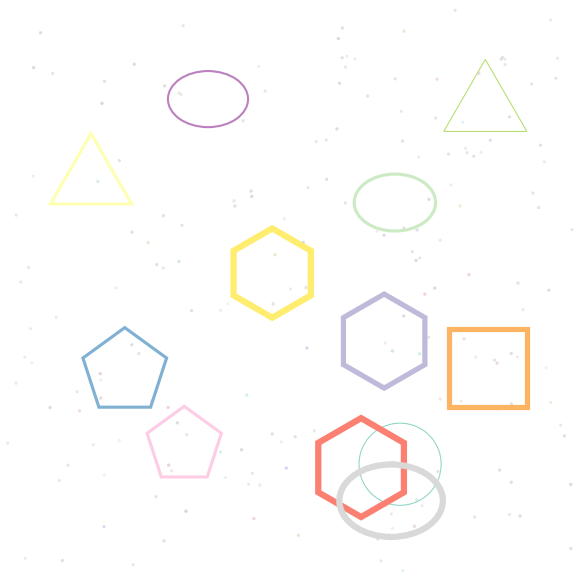[{"shape": "circle", "thickness": 0.5, "radius": 0.36, "center": [0.693, 0.195]}, {"shape": "triangle", "thickness": 1.5, "radius": 0.41, "center": [0.158, 0.687]}, {"shape": "hexagon", "thickness": 2.5, "radius": 0.41, "center": [0.665, 0.408]}, {"shape": "hexagon", "thickness": 3, "radius": 0.43, "center": [0.625, 0.189]}, {"shape": "pentagon", "thickness": 1.5, "radius": 0.38, "center": [0.216, 0.356]}, {"shape": "square", "thickness": 2.5, "radius": 0.34, "center": [0.845, 0.362]}, {"shape": "triangle", "thickness": 0.5, "radius": 0.42, "center": [0.84, 0.813]}, {"shape": "pentagon", "thickness": 1.5, "radius": 0.34, "center": [0.319, 0.228]}, {"shape": "oval", "thickness": 3, "radius": 0.45, "center": [0.677, 0.132]}, {"shape": "oval", "thickness": 1, "radius": 0.35, "center": [0.36, 0.828]}, {"shape": "oval", "thickness": 1.5, "radius": 0.35, "center": [0.684, 0.648]}, {"shape": "hexagon", "thickness": 3, "radius": 0.39, "center": [0.471, 0.526]}]